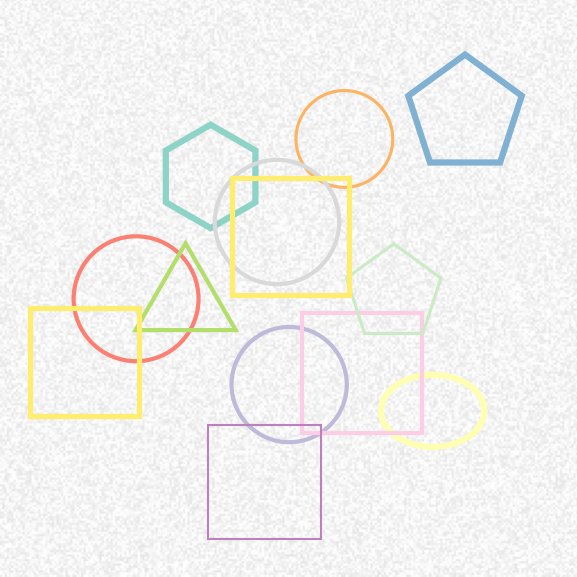[{"shape": "hexagon", "thickness": 3, "radius": 0.45, "center": [0.365, 0.694]}, {"shape": "oval", "thickness": 3, "radius": 0.45, "center": [0.749, 0.288]}, {"shape": "circle", "thickness": 2, "radius": 0.5, "center": [0.501, 0.333]}, {"shape": "circle", "thickness": 2, "radius": 0.54, "center": [0.236, 0.482]}, {"shape": "pentagon", "thickness": 3, "radius": 0.52, "center": [0.805, 0.801]}, {"shape": "circle", "thickness": 1.5, "radius": 0.42, "center": [0.596, 0.759]}, {"shape": "triangle", "thickness": 2, "radius": 0.5, "center": [0.321, 0.478]}, {"shape": "square", "thickness": 2, "radius": 0.52, "center": [0.626, 0.353]}, {"shape": "circle", "thickness": 2, "radius": 0.54, "center": [0.48, 0.615]}, {"shape": "square", "thickness": 1, "radius": 0.49, "center": [0.458, 0.165]}, {"shape": "pentagon", "thickness": 1.5, "radius": 0.43, "center": [0.682, 0.491]}, {"shape": "square", "thickness": 2.5, "radius": 0.51, "center": [0.503, 0.59]}, {"shape": "square", "thickness": 2.5, "radius": 0.47, "center": [0.147, 0.372]}]